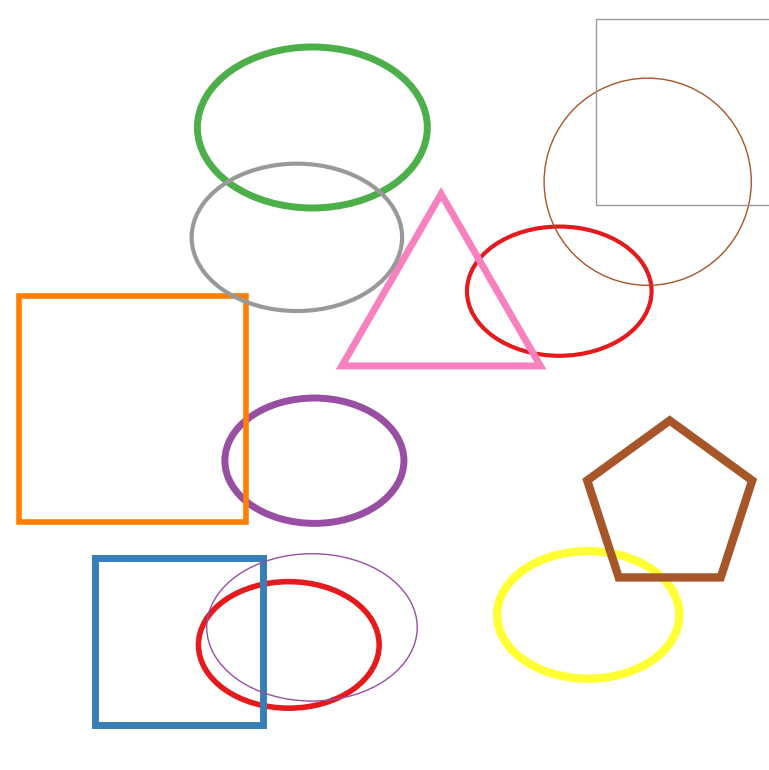[{"shape": "oval", "thickness": 1.5, "radius": 0.6, "center": [0.726, 0.622]}, {"shape": "oval", "thickness": 2, "radius": 0.59, "center": [0.375, 0.162]}, {"shape": "square", "thickness": 2.5, "radius": 0.54, "center": [0.233, 0.167]}, {"shape": "oval", "thickness": 2.5, "radius": 0.75, "center": [0.406, 0.834]}, {"shape": "oval", "thickness": 2.5, "radius": 0.58, "center": [0.408, 0.402]}, {"shape": "oval", "thickness": 0.5, "radius": 0.68, "center": [0.405, 0.185]}, {"shape": "square", "thickness": 2, "radius": 0.74, "center": [0.172, 0.469]}, {"shape": "oval", "thickness": 3, "radius": 0.59, "center": [0.764, 0.201]}, {"shape": "circle", "thickness": 0.5, "radius": 0.67, "center": [0.841, 0.764]}, {"shape": "pentagon", "thickness": 3, "radius": 0.56, "center": [0.87, 0.341]}, {"shape": "triangle", "thickness": 2.5, "radius": 0.74, "center": [0.573, 0.599]}, {"shape": "square", "thickness": 0.5, "radius": 0.6, "center": [0.895, 0.855]}, {"shape": "oval", "thickness": 1.5, "radius": 0.68, "center": [0.386, 0.692]}]